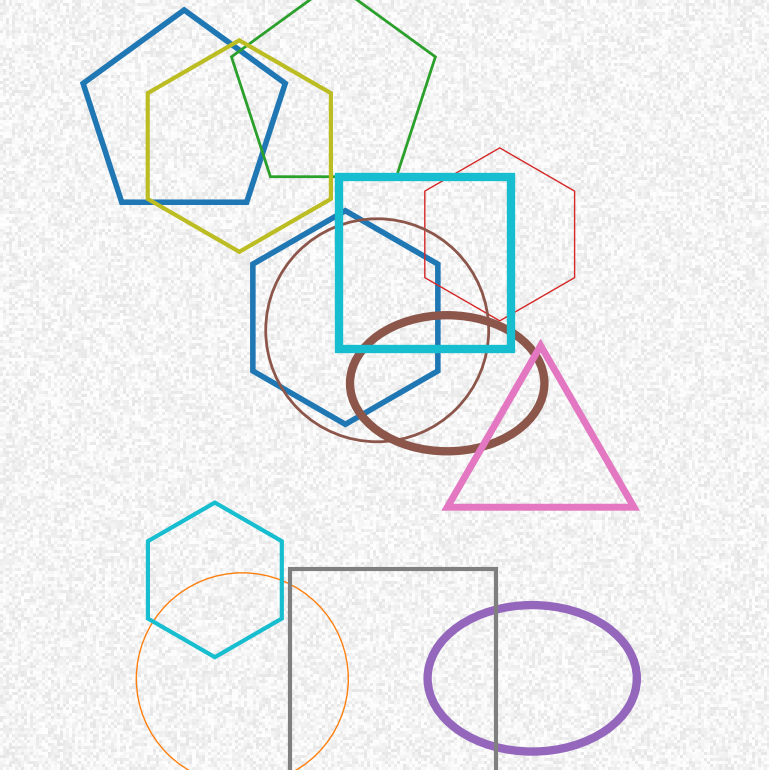[{"shape": "hexagon", "thickness": 2, "radius": 0.69, "center": [0.449, 0.588]}, {"shape": "pentagon", "thickness": 2, "radius": 0.69, "center": [0.239, 0.849]}, {"shape": "circle", "thickness": 0.5, "radius": 0.69, "center": [0.315, 0.118]}, {"shape": "pentagon", "thickness": 1, "radius": 0.7, "center": [0.433, 0.883]}, {"shape": "hexagon", "thickness": 0.5, "radius": 0.56, "center": [0.649, 0.696]}, {"shape": "oval", "thickness": 3, "radius": 0.68, "center": [0.691, 0.119]}, {"shape": "circle", "thickness": 1, "radius": 0.72, "center": [0.49, 0.571]}, {"shape": "oval", "thickness": 3, "radius": 0.63, "center": [0.581, 0.502]}, {"shape": "triangle", "thickness": 2.5, "radius": 0.7, "center": [0.702, 0.411]}, {"shape": "square", "thickness": 1.5, "radius": 0.67, "center": [0.51, 0.127]}, {"shape": "hexagon", "thickness": 1.5, "radius": 0.69, "center": [0.311, 0.81]}, {"shape": "hexagon", "thickness": 1.5, "radius": 0.5, "center": [0.279, 0.247]}, {"shape": "square", "thickness": 3, "radius": 0.56, "center": [0.552, 0.659]}]